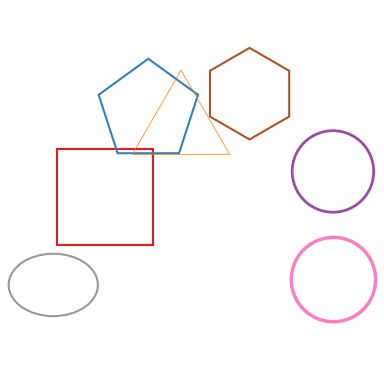[{"shape": "square", "thickness": 1.5, "radius": 0.62, "center": [0.272, 0.489]}, {"shape": "pentagon", "thickness": 1.5, "radius": 0.68, "center": [0.385, 0.712]}, {"shape": "circle", "thickness": 2, "radius": 0.53, "center": [0.865, 0.555]}, {"shape": "triangle", "thickness": 0.5, "radius": 0.73, "center": [0.47, 0.672]}, {"shape": "hexagon", "thickness": 1.5, "radius": 0.59, "center": [0.648, 0.757]}, {"shape": "circle", "thickness": 2.5, "radius": 0.55, "center": [0.866, 0.274]}, {"shape": "oval", "thickness": 1.5, "radius": 0.58, "center": [0.138, 0.26]}]